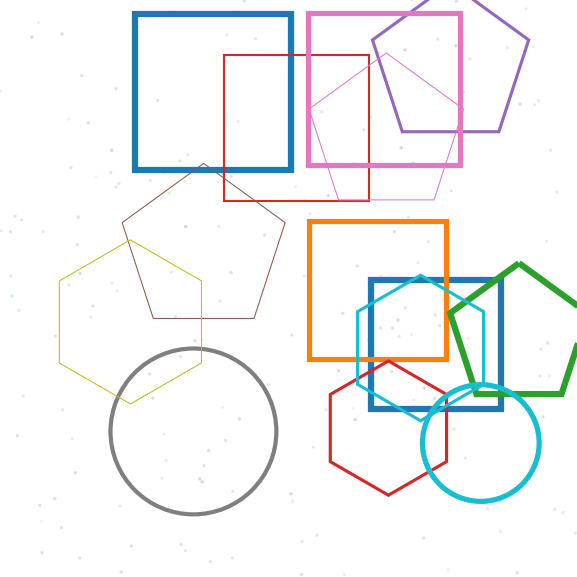[{"shape": "square", "thickness": 3, "radius": 0.56, "center": [0.755, 0.403]}, {"shape": "square", "thickness": 3, "radius": 0.68, "center": [0.368, 0.84]}, {"shape": "square", "thickness": 2.5, "radius": 0.6, "center": [0.654, 0.497]}, {"shape": "pentagon", "thickness": 3, "radius": 0.63, "center": [0.899, 0.418]}, {"shape": "hexagon", "thickness": 1.5, "radius": 0.58, "center": [0.673, 0.258]}, {"shape": "square", "thickness": 1, "radius": 0.63, "center": [0.513, 0.778]}, {"shape": "pentagon", "thickness": 1.5, "radius": 0.71, "center": [0.78, 0.886]}, {"shape": "pentagon", "thickness": 0.5, "radius": 0.74, "center": [0.353, 0.568]}, {"shape": "pentagon", "thickness": 0.5, "radius": 0.7, "center": [0.669, 0.767]}, {"shape": "square", "thickness": 2.5, "radius": 0.66, "center": [0.665, 0.846]}, {"shape": "circle", "thickness": 2, "radius": 0.72, "center": [0.335, 0.252]}, {"shape": "hexagon", "thickness": 0.5, "radius": 0.71, "center": [0.226, 0.442]}, {"shape": "hexagon", "thickness": 1.5, "radius": 0.63, "center": [0.728, 0.397]}, {"shape": "circle", "thickness": 2.5, "radius": 0.51, "center": [0.833, 0.232]}]